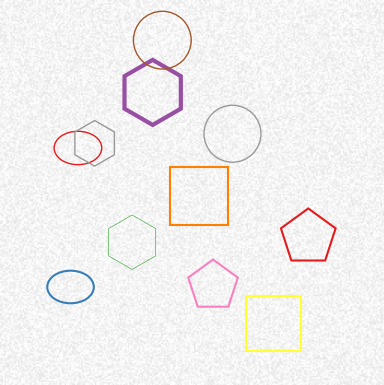[{"shape": "oval", "thickness": 1, "radius": 0.31, "center": [0.202, 0.616]}, {"shape": "pentagon", "thickness": 1.5, "radius": 0.37, "center": [0.801, 0.384]}, {"shape": "oval", "thickness": 1.5, "radius": 0.3, "center": [0.183, 0.255]}, {"shape": "hexagon", "thickness": 0.5, "radius": 0.35, "center": [0.343, 0.371]}, {"shape": "hexagon", "thickness": 3, "radius": 0.42, "center": [0.397, 0.76]}, {"shape": "square", "thickness": 1.5, "radius": 0.37, "center": [0.517, 0.491]}, {"shape": "square", "thickness": 1.5, "radius": 0.36, "center": [0.711, 0.161]}, {"shape": "circle", "thickness": 1, "radius": 0.37, "center": [0.422, 0.896]}, {"shape": "pentagon", "thickness": 1.5, "radius": 0.34, "center": [0.553, 0.258]}, {"shape": "hexagon", "thickness": 1, "radius": 0.3, "center": [0.246, 0.628]}, {"shape": "circle", "thickness": 1, "radius": 0.37, "center": [0.604, 0.653]}]